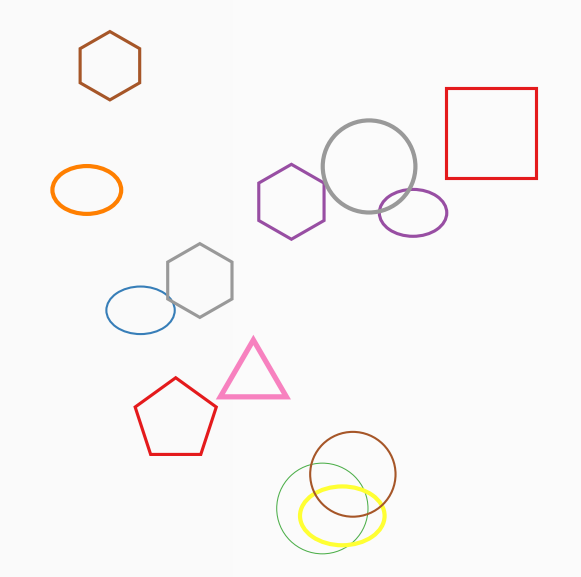[{"shape": "pentagon", "thickness": 1.5, "radius": 0.37, "center": [0.302, 0.272]}, {"shape": "square", "thickness": 1.5, "radius": 0.39, "center": [0.845, 0.769]}, {"shape": "oval", "thickness": 1, "radius": 0.29, "center": [0.242, 0.462]}, {"shape": "circle", "thickness": 0.5, "radius": 0.39, "center": [0.555, 0.119]}, {"shape": "hexagon", "thickness": 1.5, "radius": 0.32, "center": [0.501, 0.65]}, {"shape": "oval", "thickness": 1.5, "radius": 0.29, "center": [0.711, 0.631]}, {"shape": "oval", "thickness": 2, "radius": 0.3, "center": [0.149, 0.67]}, {"shape": "oval", "thickness": 2, "radius": 0.36, "center": [0.589, 0.106]}, {"shape": "hexagon", "thickness": 1.5, "radius": 0.3, "center": [0.189, 0.885]}, {"shape": "circle", "thickness": 1, "radius": 0.37, "center": [0.607, 0.178]}, {"shape": "triangle", "thickness": 2.5, "radius": 0.33, "center": [0.436, 0.345]}, {"shape": "hexagon", "thickness": 1.5, "radius": 0.32, "center": [0.344, 0.513]}, {"shape": "circle", "thickness": 2, "radius": 0.4, "center": [0.635, 0.711]}]